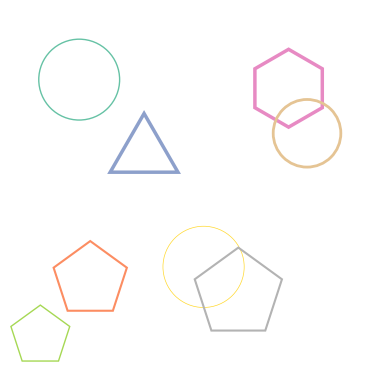[{"shape": "circle", "thickness": 1, "radius": 0.53, "center": [0.206, 0.793]}, {"shape": "pentagon", "thickness": 1.5, "radius": 0.5, "center": [0.234, 0.274]}, {"shape": "triangle", "thickness": 2.5, "radius": 0.51, "center": [0.374, 0.604]}, {"shape": "hexagon", "thickness": 2.5, "radius": 0.51, "center": [0.75, 0.771]}, {"shape": "pentagon", "thickness": 1, "radius": 0.4, "center": [0.105, 0.127]}, {"shape": "circle", "thickness": 0.5, "radius": 0.53, "center": [0.529, 0.307]}, {"shape": "circle", "thickness": 2, "radius": 0.44, "center": [0.797, 0.654]}, {"shape": "pentagon", "thickness": 1.5, "radius": 0.6, "center": [0.619, 0.238]}]